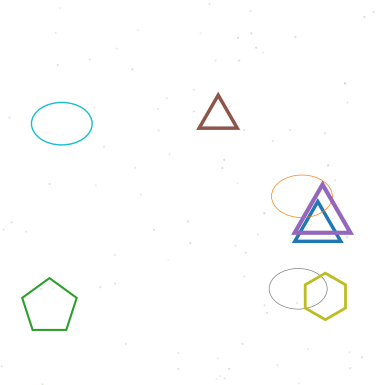[{"shape": "triangle", "thickness": 2.5, "radius": 0.34, "center": [0.825, 0.408]}, {"shape": "oval", "thickness": 0.5, "radius": 0.39, "center": [0.784, 0.49]}, {"shape": "pentagon", "thickness": 1.5, "radius": 0.37, "center": [0.128, 0.203]}, {"shape": "triangle", "thickness": 3, "radius": 0.42, "center": [0.838, 0.437]}, {"shape": "triangle", "thickness": 2.5, "radius": 0.29, "center": [0.567, 0.696]}, {"shape": "oval", "thickness": 0.5, "radius": 0.38, "center": [0.775, 0.25]}, {"shape": "hexagon", "thickness": 2, "radius": 0.3, "center": [0.845, 0.23]}, {"shape": "oval", "thickness": 1, "radius": 0.39, "center": [0.161, 0.679]}]